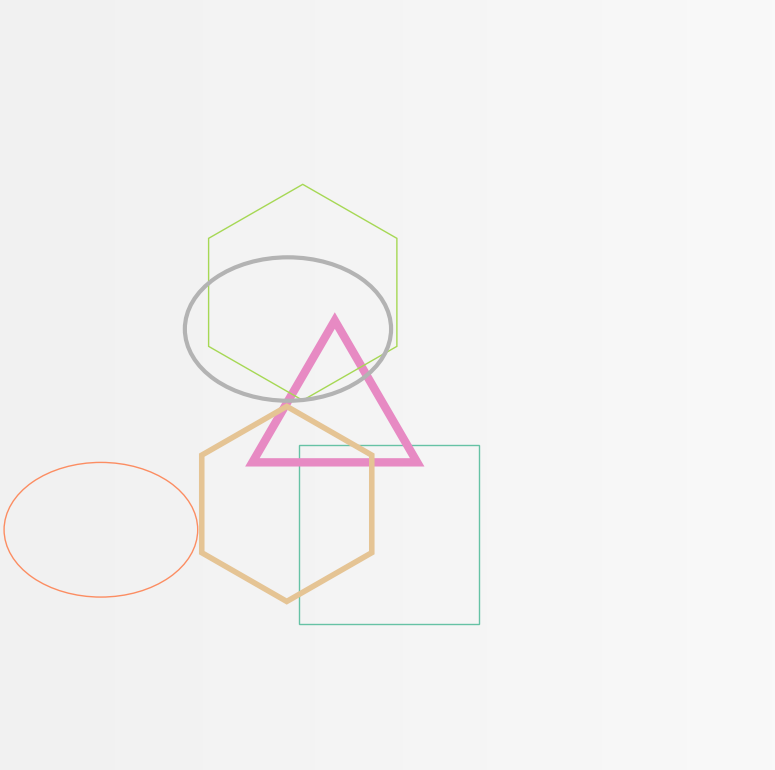[{"shape": "square", "thickness": 0.5, "radius": 0.58, "center": [0.502, 0.305]}, {"shape": "oval", "thickness": 0.5, "radius": 0.62, "center": [0.13, 0.312]}, {"shape": "triangle", "thickness": 3, "radius": 0.61, "center": [0.432, 0.461]}, {"shape": "hexagon", "thickness": 0.5, "radius": 0.7, "center": [0.391, 0.62]}, {"shape": "hexagon", "thickness": 2, "radius": 0.63, "center": [0.37, 0.346]}, {"shape": "oval", "thickness": 1.5, "radius": 0.67, "center": [0.372, 0.573]}]